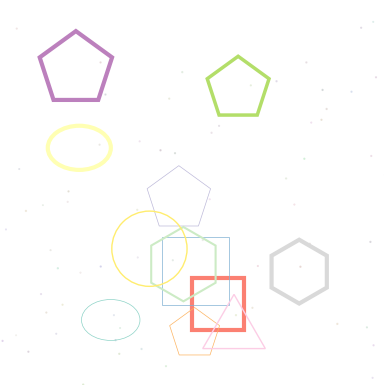[{"shape": "oval", "thickness": 0.5, "radius": 0.38, "center": [0.288, 0.169]}, {"shape": "oval", "thickness": 3, "radius": 0.41, "center": [0.206, 0.616]}, {"shape": "pentagon", "thickness": 0.5, "radius": 0.43, "center": [0.465, 0.483]}, {"shape": "square", "thickness": 3, "radius": 0.33, "center": [0.567, 0.21]}, {"shape": "square", "thickness": 0.5, "radius": 0.44, "center": [0.508, 0.296]}, {"shape": "pentagon", "thickness": 0.5, "radius": 0.34, "center": [0.506, 0.133]}, {"shape": "pentagon", "thickness": 2.5, "radius": 0.42, "center": [0.619, 0.769]}, {"shape": "triangle", "thickness": 1, "radius": 0.47, "center": [0.608, 0.142]}, {"shape": "hexagon", "thickness": 3, "radius": 0.41, "center": [0.777, 0.294]}, {"shape": "pentagon", "thickness": 3, "radius": 0.49, "center": [0.197, 0.82]}, {"shape": "hexagon", "thickness": 1.5, "radius": 0.48, "center": [0.476, 0.314]}, {"shape": "circle", "thickness": 1, "radius": 0.49, "center": [0.388, 0.354]}]